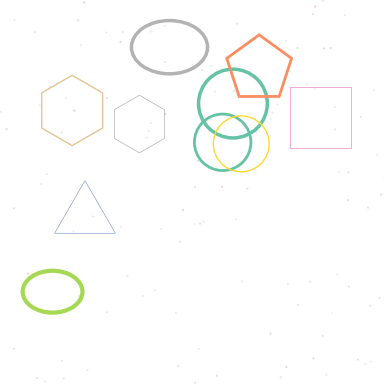[{"shape": "circle", "thickness": 2.5, "radius": 0.45, "center": [0.605, 0.731]}, {"shape": "circle", "thickness": 2, "radius": 0.37, "center": [0.578, 0.63]}, {"shape": "pentagon", "thickness": 2, "radius": 0.44, "center": [0.673, 0.821]}, {"shape": "triangle", "thickness": 0.5, "radius": 0.46, "center": [0.221, 0.44]}, {"shape": "square", "thickness": 0.5, "radius": 0.39, "center": [0.833, 0.695]}, {"shape": "oval", "thickness": 3, "radius": 0.39, "center": [0.137, 0.242]}, {"shape": "circle", "thickness": 1, "radius": 0.36, "center": [0.627, 0.626]}, {"shape": "hexagon", "thickness": 1, "radius": 0.46, "center": [0.187, 0.713]}, {"shape": "hexagon", "thickness": 0.5, "radius": 0.37, "center": [0.362, 0.678]}, {"shape": "oval", "thickness": 2.5, "radius": 0.49, "center": [0.44, 0.877]}]